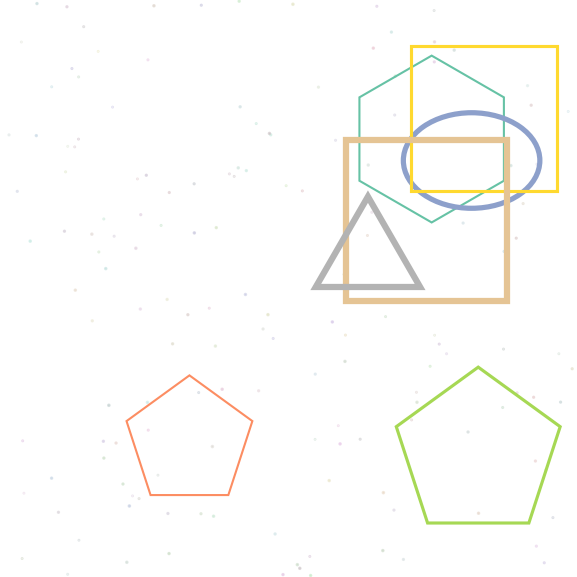[{"shape": "hexagon", "thickness": 1, "radius": 0.72, "center": [0.747, 0.758]}, {"shape": "pentagon", "thickness": 1, "radius": 0.57, "center": [0.328, 0.235]}, {"shape": "oval", "thickness": 2.5, "radius": 0.59, "center": [0.817, 0.721]}, {"shape": "pentagon", "thickness": 1.5, "radius": 0.75, "center": [0.828, 0.214]}, {"shape": "square", "thickness": 1.5, "radius": 0.63, "center": [0.838, 0.794]}, {"shape": "square", "thickness": 3, "radius": 0.7, "center": [0.739, 0.618]}, {"shape": "triangle", "thickness": 3, "radius": 0.52, "center": [0.637, 0.554]}]